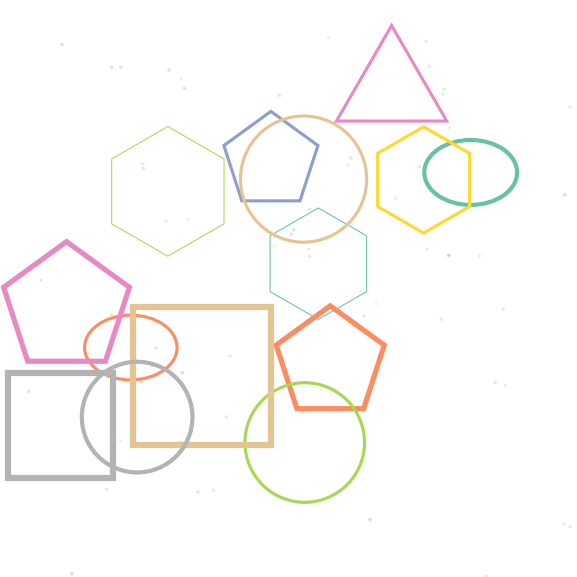[{"shape": "hexagon", "thickness": 0.5, "radius": 0.48, "center": [0.551, 0.543]}, {"shape": "oval", "thickness": 2, "radius": 0.4, "center": [0.815, 0.701]}, {"shape": "oval", "thickness": 1.5, "radius": 0.4, "center": [0.227, 0.397]}, {"shape": "pentagon", "thickness": 2.5, "radius": 0.49, "center": [0.572, 0.371]}, {"shape": "pentagon", "thickness": 1.5, "radius": 0.43, "center": [0.469, 0.721]}, {"shape": "triangle", "thickness": 1.5, "radius": 0.55, "center": [0.678, 0.845]}, {"shape": "pentagon", "thickness": 2.5, "radius": 0.57, "center": [0.115, 0.466]}, {"shape": "hexagon", "thickness": 0.5, "radius": 0.56, "center": [0.291, 0.668]}, {"shape": "circle", "thickness": 1.5, "radius": 0.52, "center": [0.528, 0.233]}, {"shape": "hexagon", "thickness": 1.5, "radius": 0.46, "center": [0.734, 0.688]}, {"shape": "circle", "thickness": 1.5, "radius": 0.55, "center": [0.526, 0.689]}, {"shape": "square", "thickness": 3, "radius": 0.6, "center": [0.35, 0.347]}, {"shape": "square", "thickness": 3, "radius": 0.45, "center": [0.104, 0.262]}, {"shape": "circle", "thickness": 2, "radius": 0.48, "center": [0.237, 0.277]}]